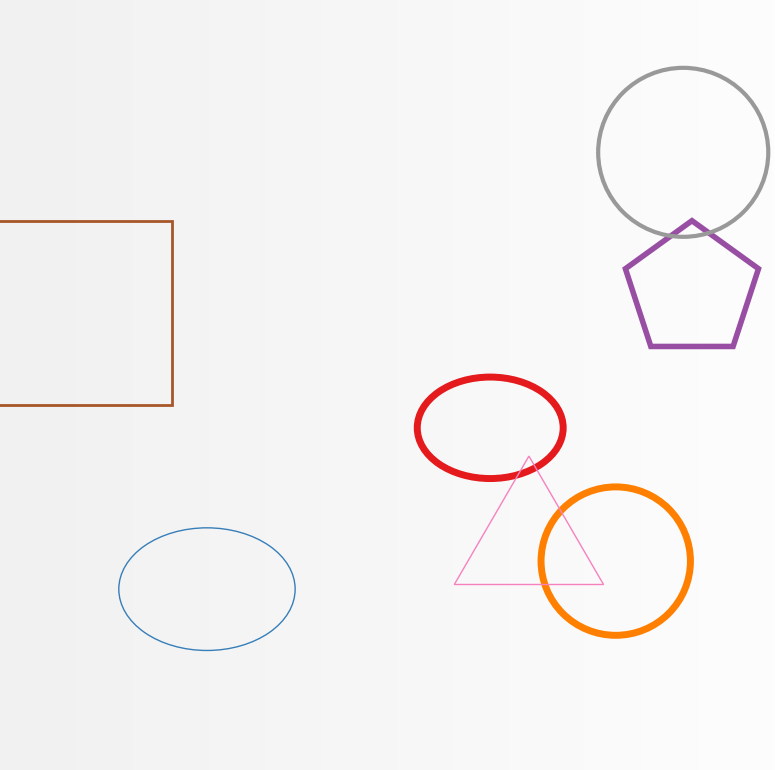[{"shape": "oval", "thickness": 2.5, "radius": 0.47, "center": [0.633, 0.444]}, {"shape": "oval", "thickness": 0.5, "radius": 0.57, "center": [0.267, 0.235]}, {"shape": "pentagon", "thickness": 2, "radius": 0.45, "center": [0.893, 0.623]}, {"shape": "circle", "thickness": 2.5, "radius": 0.48, "center": [0.795, 0.271]}, {"shape": "square", "thickness": 1, "radius": 0.6, "center": [0.102, 0.594]}, {"shape": "triangle", "thickness": 0.5, "radius": 0.56, "center": [0.682, 0.296]}, {"shape": "circle", "thickness": 1.5, "radius": 0.55, "center": [0.882, 0.802]}]